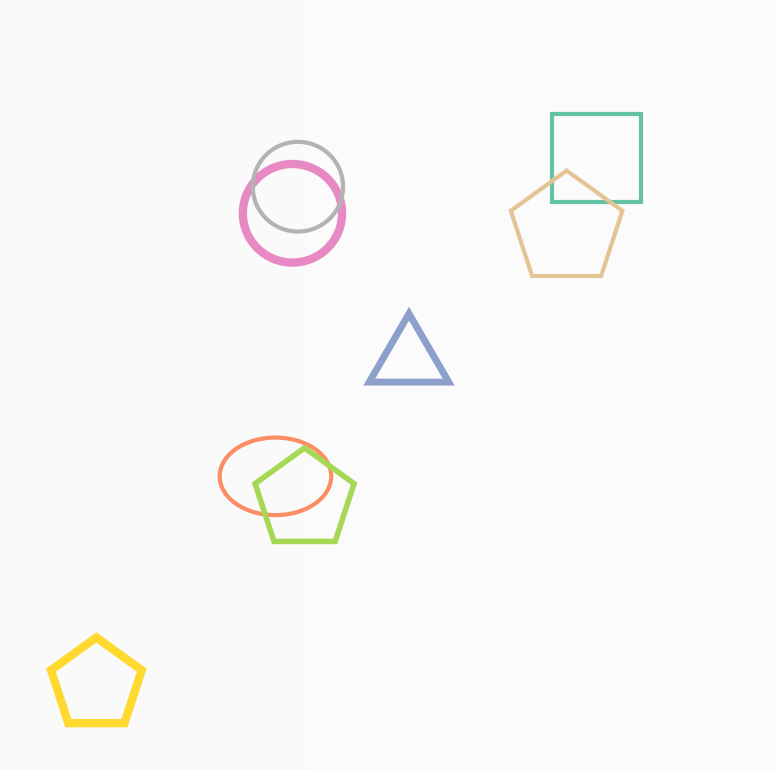[{"shape": "square", "thickness": 1.5, "radius": 0.29, "center": [0.769, 0.794]}, {"shape": "oval", "thickness": 1.5, "radius": 0.36, "center": [0.355, 0.381]}, {"shape": "triangle", "thickness": 2.5, "radius": 0.3, "center": [0.528, 0.533]}, {"shape": "circle", "thickness": 3, "radius": 0.32, "center": [0.377, 0.723]}, {"shape": "pentagon", "thickness": 2, "radius": 0.34, "center": [0.393, 0.351]}, {"shape": "pentagon", "thickness": 3, "radius": 0.31, "center": [0.124, 0.111]}, {"shape": "pentagon", "thickness": 1.5, "radius": 0.38, "center": [0.731, 0.703]}, {"shape": "circle", "thickness": 1.5, "radius": 0.29, "center": [0.384, 0.758]}]